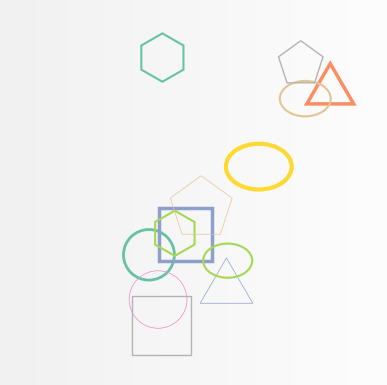[{"shape": "hexagon", "thickness": 1.5, "radius": 0.31, "center": [0.419, 0.85]}, {"shape": "circle", "thickness": 2, "radius": 0.33, "center": [0.384, 0.338]}, {"shape": "triangle", "thickness": 2.5, "radius": 0.35, "center": [0.852, 0.765]}, {"shape": "square", "thickness": 2.5, "radius": 0.34, "center": [0.478, 0.391]}, {"shape": "triangle", "thickness": 0.5, "radius": 0.39, "center": [0.584, 0.252]}, {"shape": "circle", "thickness": 0.5, "radius": 0.37, "center": [0.408, 0.222]}, {"shape": "oval", "thickness": 1.5, "radius": 0.32, "center": [0.588, 0.323]}, {"shape": "hexagon", "thickness": 1.5, "radius": 0.29, "center": [0.451, 0.394]}, {"shape": "oval", "thickness": 3, "radius": 0.42, "center": [0.668, 0.567]}, {"shape": "oval", "thickness": 1.5, "radius": 0.33, "center": [0.788, 0.744]}, {"shape": "pentagon", "thickness": 0.5, "radius": 0.42, "center": [0.519, 0.46]}, {"shape": "pentagon", "thickness": 1, "radius": 0.3, "center": [0.776, 0.834]}, {"shape": "square", "thickness": 1, "radius": 0.38, "center": [0.418, 0.155]}]